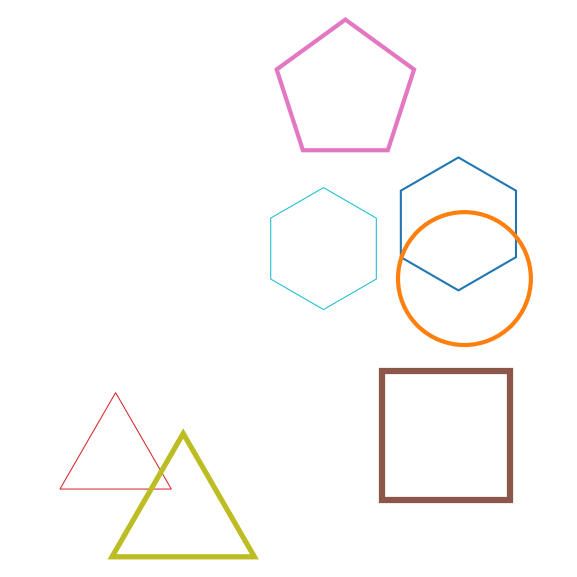[{"shape": "hexagon", "thickness": 1, "radius": 0.58, "center": [0.794, 0.611]}, {"shape": "circle", "thickness": 2, "radius": 0.58, "center": [0.804, 0.517]}, {"shape": "triangle", "thickness": 0.5, "radius": 0.56, "center": [0.2, 0.208]}, {"shape": "square", "thickness": 3, "radius": 0.56, "center": [0.772, 0.245]}, {"shape": "pentagon", "thickness": 2, "radius": 0.63, "center": [0.598, 0.84]}, {"shape": "triangle", "thickness": 2.5, "radius": 0.71, "center": [0.317, 0.106]}, {"shape": "hexagon", "thickness": 0.5, "radius": 0.53, "center": [0.56, 0.569]}]